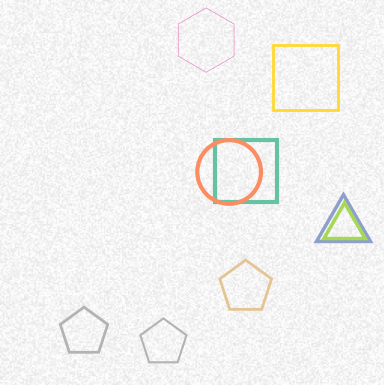[{"shape": "square", "thickness": 3, "radius": 0.4, "center": [0.64, 0.555]}, {"shape": "circle", "thickness": 3, "radius": 0.41, "center": [0.595, 0.553]}, {"shape": "triangle", "thickness": 2.5, "radius": 0.4, "center": [0.892, 0.413]}, {"shape": "hexagon", "thickness": 0.5, "radius": 0.42, "center": [0.536, 0.896]}, {"shape": "triangle", "thickness": 2.5, "radius": 0.31, "center": [0.895, 0.411]}, {"shape": "square", "thickness": 2, "radius": 0.42, "center": [0.794, 0.799]}, {"shape": "pentagon", "thickness": 2, "radius": 0.35, "center": [0.638, 0.254]}, {"shape": "pentagon", "thickness": 1.5, "radius": 0.31, "center": [0.424, 0.11]}, {"shape": "pentagon", "thickness": 2, "radius": 0.32, "center": [0.218, 0.137]}]